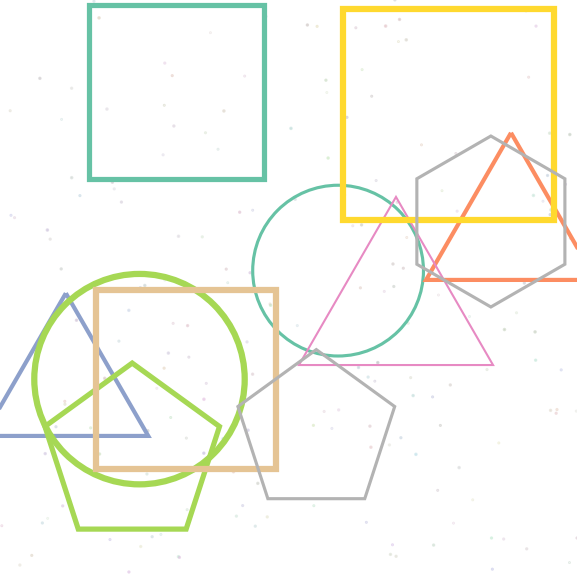[{"shape": "square", "thickness": 2.5, "radius": 0.76, "center": [0.305, 0.84]}, {"shape": "circle", "thickness": 1.5, "radius": 0.74, "center": [0.585, 0.531]}, {"shape": "triangle", "thickness": 2, "radius": 0.85, "center": [0.885, 0.599]}, {"shape": "triangle", "thickness": 2, "radius": 0.82, "center": [0.114, 0.327]}, {"shape": "triangle", "thickness": 1, "radius": 0.97, "center": [0.686, 0.464]}, {"shape": "circle", "thickness": 3, "radius": 0.91, "center": [0.242, 0.343]}, {"shape": "pentagon", "thickness": 2.5, "radius": 0.79, "center": [0.229, 0.211]}, {"shape": "square", "thickness": 3, "radius": 0.91, "center": [0.776, 0.801]}, {"shape": "square", "thickness": 3, "radius": 0.78, "center": [0.322, 0.342]}, {"shape": "hexagon", "thickness": 1.5, "radius": 0.74, "center": [0.85, 0.616]}, {"shape": "pentagon", "thickness": 1.5, "radius": 0.71, "center": [0.548, 0.251]}]